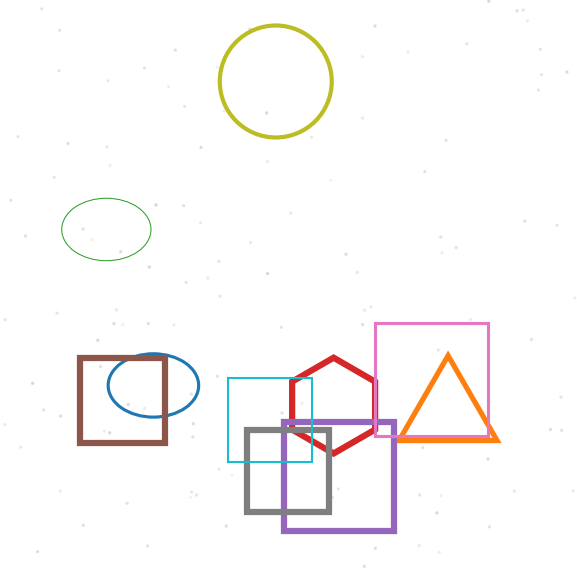[{"shape": "oval", "thickness": 1.5, "radius": 0.39, "center": [0.266, 0.332]}, {"shape": "triangle", "thickness": 2.5, "radius": 0.49, "center": [0.776, 0.285]}, {"shape": "oval", "thickness": 0.5, "radius": 0.39, "center": [0.184, 0.602]}, {"shape": "hexagon", "thickness": 3, "radius": 0.41, "center": [0.578, 0.297]}, {"shape": "square", "thickness": 3, "radius": 0.47, "center": [0.587, 0.173]}, {"shape": "square", "thickness": 3, "radius": 0.37, "center": [0.212, 0.305]}, {"shape": "square", "thickness": 1.5, "radius": 0.49, "center": [0.747, 0.341]}, {"shape": "square", "thickness": 3, "radius": 0.36, "center": [0.499, 0.183]}, {"shape": "circle", "thickness": 2, "radius": 0.48, "center": [0.478, 0.858]}, {"shape": "square", "thickness": 1, "radius": 0.36, "center": [0.467, 0.273]}]